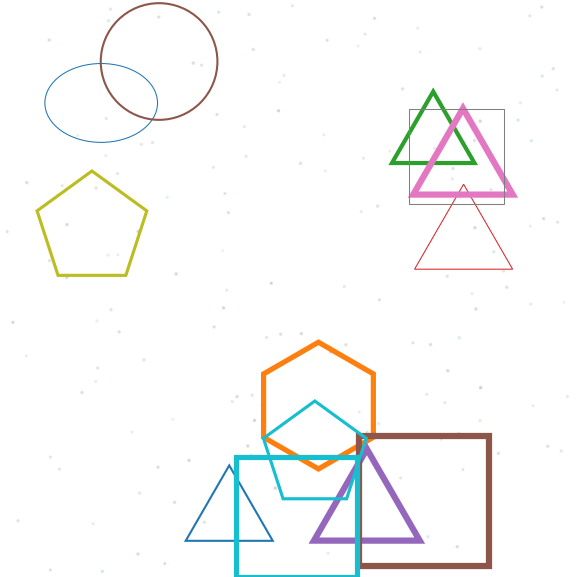[{"shape": "triangle", "thickness": 1, "radius": 0.44, "center": [0.397, 0.106]}, {"shape": "oval", "thickness": 0.5, "radius": 0.49, "center": [0.175, 0.821]}, {"shape": "hexagon", "thickness": 2.5, "radius": 0.55, "center": [0.551, 0.297]}, {"shape": "triangle", "thickness": 2, "radius": 0.41, "center": [0.75, 0.758]}, {"shape": "triangle", "thickness": 0.5, "radius": 0.49, "center": [0.803, 0.582]}, {"shape": "triangle", "thickness": 3, "radius": 0.53, "center": [0.635, 0.116]}, {"shape": "circle", "thickness": 1, "radius": 0.51, "center": [0.275, 0.893]}, {"shape": "square", "thickness": 3, "radius": 0.57, "center": [0.734, 0.131]}, {"shape": "triangle", "thickness": 3, "radius": 0.5, "center": [0.802, 0.712]}, {"shape": "square", "thickness": 0.5, "radius": 0.41, "center": [0.79, 0.728]}, {"shape": "pentagon", "thickness": 1.5, "radius": 0.5, "center": [0.159, 0.603]}, {"shape": "square", "thickness": 2.5, "radius": 0.52, "center": [0.513, 0.104]}, {"shape": "pentagon", "thickness": 1.5, "radius": 0.47, "center": [0.545, 0.211]}]